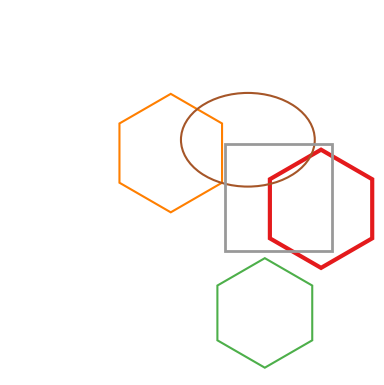[{"shape": "hexagon", "thickness": 3, "radius": 0.77, "center": [0.834, 0.458]}, {"shape": "hexagon", "thickness": 1.5, "radius": 0.71, "center": [0.688, 0.187]}, {"shape": "hexagon", "thickness": 1.5, "radius": 0.77, "center": [0.444, 0.602]}, {"shape": "oval", "thickness": 1.5, "radius": 0.87, "center": [0.644, 0.637]}, {"shape": "square", "thickness": 2, "radius": 0.69, "center": [0.724, 0.487]}]